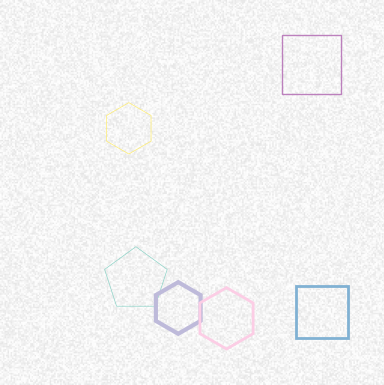[{"shape": "pentagon", "thickness": 0.5, "radius": 0.43, "center": [0.353, 0.274]}, {"shape": "hexagon", "thickness": 3, "radius": 0.34, "center": [0.463, 0.2]}, {"shape": "square", "thickness": 2, "radius": 0.34, "center": [0.836, 0.19]}, {"shape": "hexagon", "thickness": 2, "radius": 0.4, "center": [0.588, 0.173]}, {"shape": "square", "thickness": 1, "radius": 0.38, "center": [0.809, 0.833]}, {"shape": "hexagon", "thickness": 0.5, "radius": 0.33, "center": [0.335, 0.667]}]